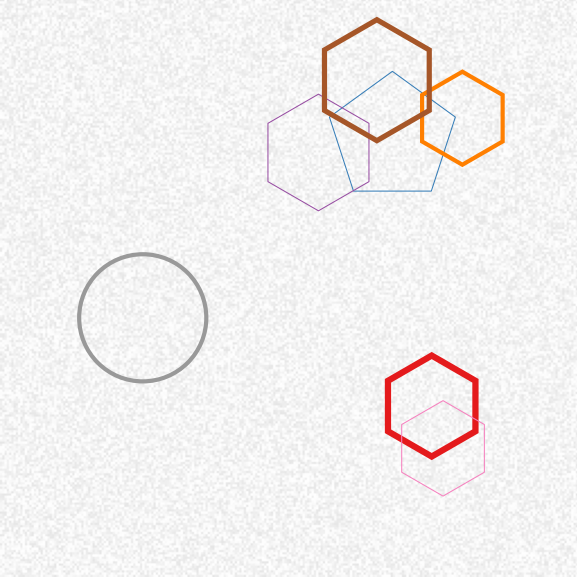[{"shape": "hexagon", "thickness": 3, "radius": 0.44, "center": [0.748, 0.296]}, {"shape": "pentagon", "thickness": 0.5, "radius": 0.57, "center": [0.679, 0.761]}, {"shape": "hexagon", "thickness": 0.5, "radius": 0.5, "center": [0.551, 0.735]}, {"shape": "hexagon", "thickness": 2, "radius": 0.4, "center": [0.801, 0.794]}, {"shape": "hexagon", "thickness": 2.5, "radius": 0.52, "center": [0.653, 0.86]}, {"shape": "hexagon", "thickness": 0.5, "radius": 0.41, "center": [0.767, 0.223]}, {"shape": "circle", "thickness": 2, "radius": 0.55, "center": [0.247, 0.449]}]